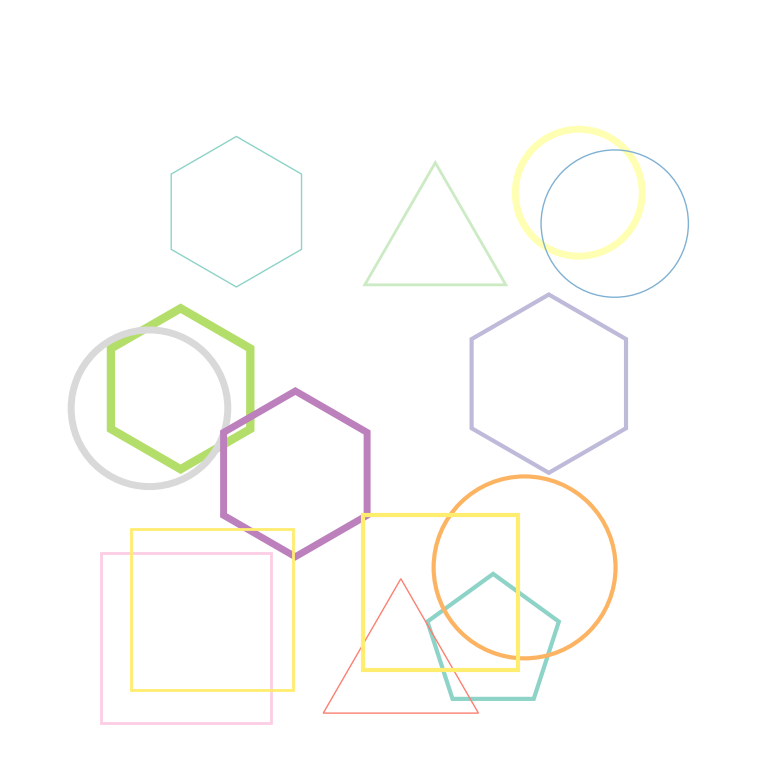[{"shape": "pentagon", "thickness": 1.5, "radius": 0.45, "center": [0.64, 0.165]}, {"shape": "hexagon", "thickness": 0.5, "radius": 0.49, "center": [0.307, 0.725]}, {"shape": "circle", "thickness": 2.5, "radius": 0.41, "center": [0.752, 0.75]}, {"shape": "hexagon", "thickness": 1.5, "radius": 0.58, "center": [0.713, 0.502]}, {"shape": "triangle", "thickness": 0.5, "radius": 0.58, "center": [0.521, 0.132]}, {"shape": "circle", "thickness": 0.5, "radius": 0.48, "center": [0.798, 0.71]}, {"shape": "circle", "thickness": 1.5, "radius": 0.59, "center": [0.681, 0.263]}, {"shape": "hexagon", "thickness": 3, "radius": 0.52, "center": [0.235, 0.495]}, {"shape": "square", "thickness": 1, "radius": 0.55, "center": [0.242, 0.171]}, {"shape": "circle", "thickness": 2.5, "radius": 0.51, "center": [0.194, 0.47]}, {"shape": "hexagon", "thickness": 2.5, "radius": 0.54, "center": [0.384, 0.385]}, {"shape": "triangle", "thickness": 1, "radius": 0.53, "center": [0.565, 0.683]}, {"shape": "square", "thickness": 1.5, "radius": 0.5, "center": [0.572, 0.231]}, {"shape": "square", "thickness": 1, "radius": 0.52, "center": [0.275, 0.208]}]